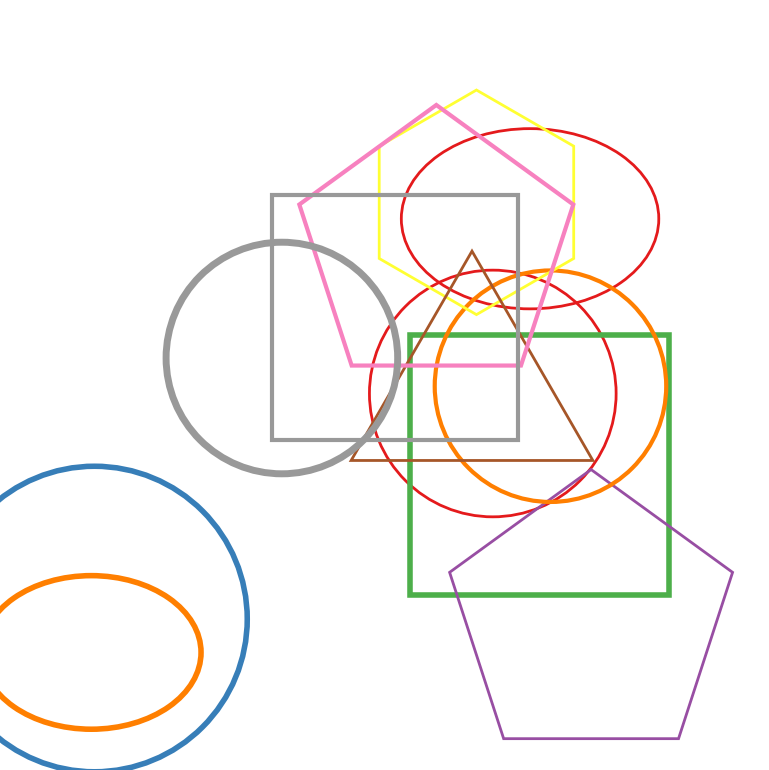[{"shape": "oval", "thickness": 1, "radius": 0.84, "center": [0.688, 0.716]}, {"shape": "circle", "thickness": 1, "radius": 0.8, "center": [0.64, 0.489]}, {"shape": "circle", "thickness": 2, "radius": 0.99, "center": [0.123, 0.196]}, {"shape": "square", "thickness": 2, "radius": 0.84, "center": [0.701, 0.396]}, {"shape": "pentagon", "thickness": 1, "radius": 0.97, "center": [0.768, 0.197]}, {"shape": "circle", "thickness": 1.5, "radius": 0.75, "center": [0.715, 0.498]}, {"shape": "oval", "thickness": 2, "radius": 0.71, "center": [0.119, 0.153]}, {"shape": "hexagon", "thickness": 1, "radius": 0.73, "center": [0.619, 0.737]}, {"shape": "triangle", "thickness": 1, "radius": 0.91, "center": [0.613, 0.493]}, {"shape": "pentagon", "thickness": 1.5, "radius": 0.94, "center": [0.567, 0.677]}, {"shape": "square", "thickness": 1.5, "radius": 0.8, "center": [0.513, 0.588]}, {"shape": "circle", "thickness": 2.5, "radius": 0.75, "center": [0.366, 0.535]}]